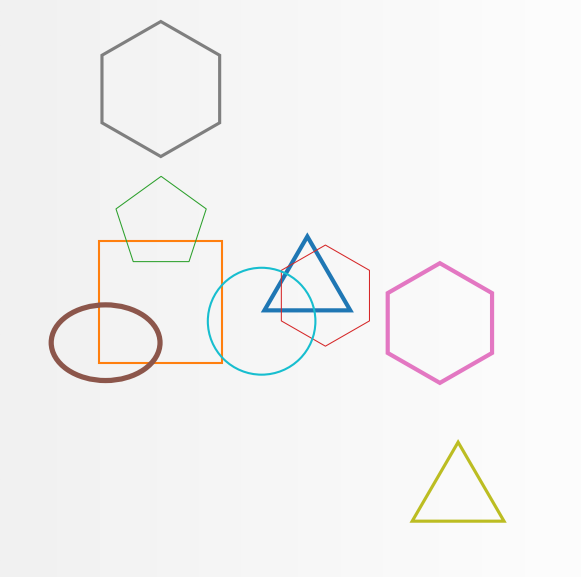[{"shape": "triangle", "thickness": 2, "radius": 0.43, "center": [0.529, 0.504]}, {"shape": "square", "thickness": 1, "radius": 0.53, "center": [0.276, 0.477]}, {"shape": "pentagon", "thickness": 0.5, "radius": 0.41, "center": [0.277, 0.612]}, {"shape": "hexagon", "thickness": 0.5, "radius": 0.44, "center": [0.56, 0.487]}, {"shape": "oval", "thickness": 2.5, "radius": 0.47, "center": [0.182, 0.406]}, {"shape": "hexagon", "thickness": 2, "radius": 0.52, "center": [0.757, 0.44]}, {"shape": "hexagon", "thickness": 1.5, "radius": 0.58, "center": [0.277, 0.845]}, {"shape": "triangle", "thickness": 1.5, "radius": 0.46, "center": [0.788, 0.142]}, {"shape": "circle", "thickness": 1, "radius": 0.46, "center": [0.45, 0.443]}]